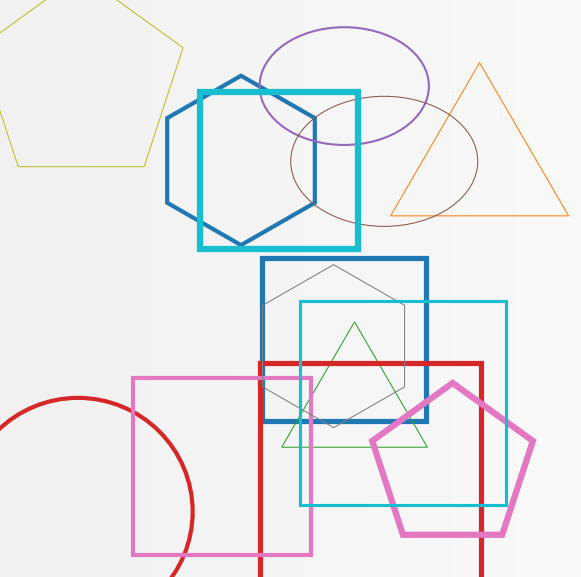[{"shape": "square", "thickness": 2.5, "radius": 0.71, "center": [0.591, 0.411]}, {"shape": "hexagon", "thickness": 2, "radius": 0.73, "center": [0.415, 0.721]}, {"shape": "triangle", "thickness": 0.5, "radius": 0.88, "center": [0.825, 0.714]}, {"shape": "triangle", "thickness": 0.5, "radius": 0.72, "center": [0.61, 0.297]}, {"shape": "circle", "thickness": 2, "radius": 0.99, "center": [0.134, 0.113]}, {"shape": "square", "thickness": 2.5, "radius": 0.95, "center": [0.637, 0.181]}, {"shape": "oval", "thickness": 1, "radius": 0.73, "center": [0.592, 0.85]}, {"shape": "oval", "thickness": 0.5, "radius": 0.8, "center": [0.661, 0.72]}, {"shape": "square", "thickness": 2, "radius": 0.77, "center": [0.382, 0.191]}, {"shape": "pentagon", "thickness": 3, "radius": 0.73, "center": [0.779, 0.191]}, {"shape": "hexagon", "thickness": 0.5, "radius": 0.71, "center": [0.574, 0.4]}, {"shape": "pentagon", "thickness": 0.5, "radius": 0.92, "center": [0.14, 0.86]}, {"shape": "square", "thickness": 3, "radius": 0.68, "center": [0.479, 0.704]}, {"shape": "square", "thickness": 1.5, "radius": 0.89, "center": [0.694, 0.301]}]